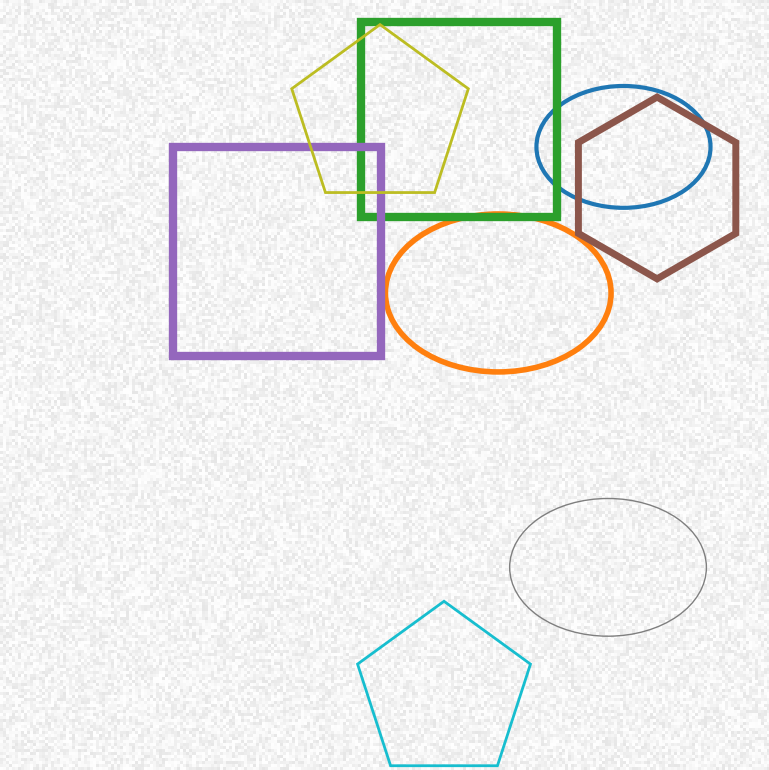[{"shape": "oval", "thickness": 1.5, "radius": 0.57, "center": [0.81, 0.809]}, {"shape": "oval", "thickness": 2, "radius": 0.73, "center": [0.647, 0.62]}, {"shape": "square", "thickness": 3, "radius": 0.63, "center": [0.596, 0.845]}, {"shape": "square", "thickness": 3, "radius": 0.68, "center": [0.36, 0.673]}, {"shape": "hexagon", "thickness": 2.5, "radius": 0.59, "center": [0.853, 0.756]}, {"shape": "oval", "thickness": 0.5, "radius": 0.64, "center": [0.79, 0.263]}, {"shape": "pentagon", "thickness": 1, "radius": 0.6, "center": [0.494, 0.847]}, {"shape": "pentagon", "thickness": 1, "radius": 0.59, "center": [0.577, 0.101]}]